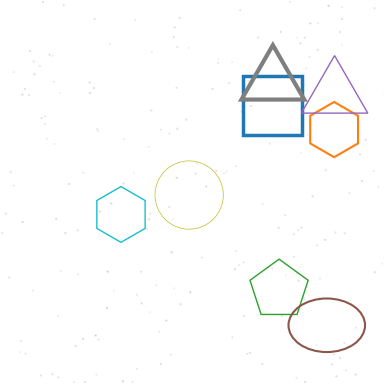[{"shape": "square", "thickness": 2.5, "radius": 0.38, "center": [0.708, 0.726]}, {"shape": "hexagon", "thickness": 1.5, "radius": 0.36, "center": [0.868, 0.663]}, {"shape": "pentagon", "thickness": 1, "radius": 0.4, "center": [0.725, 0.247]}, {"shape": "triangle", "thickness": 1, "radius": 0.5, "center": [0.869, 0.756]}, {"shape": "oval", "thickness": 1.5, "radius": 0.5, "center": [0.849, 0.155]}, {"shape": "triangle", "thickness": 3, "radius": 0.47, "center": [0.709, 0.789]}, {"shape": "circle", "thickness": 0.5, "radius": 0.44, "center": [0.491, 0.493]}, {"shape": "hexagon", "thickness": 1, "radius": 0.36, "center": [0.314, 0.443]}]